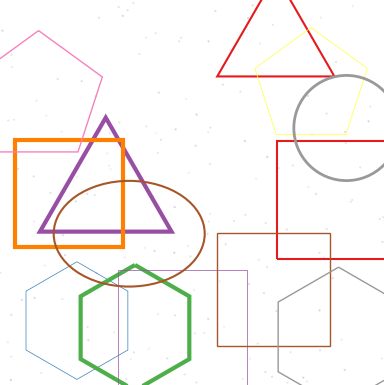[{"shape": "triangle", "thickness": 1.5, "radius": 0.88, "center": [0.716, 0.889]}, {"shape": "square", "thickness": 1.5, "radius": 0.77, "center": [0.874, 0.481]}, {"shape": "hexagon", "thickness": 0.5, "radius": 0.76, "center": [0.2, 0.167]}, {"shape": "hexagon", "thickness": 3, "radius": 0.81, "center": [0.351, 0.149]}, {"shape": "square", "thickness": 0.5, "radius": 0.84, "center": [0.475, 0.13]}, {"shape": "triangle", "thickness": 3, "radius": 0.99, "center": [0.275, 0.497]}, {"shape": "square", "thickness": 3, "radius": 0.7, "center": [0.179, 0.497]}, {"shape": "pentagon", "thickness": 0.5, "radius": 0.77, "center": [0.808, 0.775]}, {"shape": "oval", "thickness": 1.5, "radius": 0.98, "center": [0.336, 0.393]}, {"shape": "square", "thickness": 1, "radius": 0.73, "center": [0.709, 0.249]}, {"shape": "pentagon", "thickness": 1, "radius": 0.87, "center": [0.1, 0.746]}, {"shape": "circle", "thickness": 2, "radius": 0.68, "center": [0.9, 0.668]}, {"shape": "hexagon", "thickness": 1, "radius": 0.91, "center": [0.879, 0.125]}]